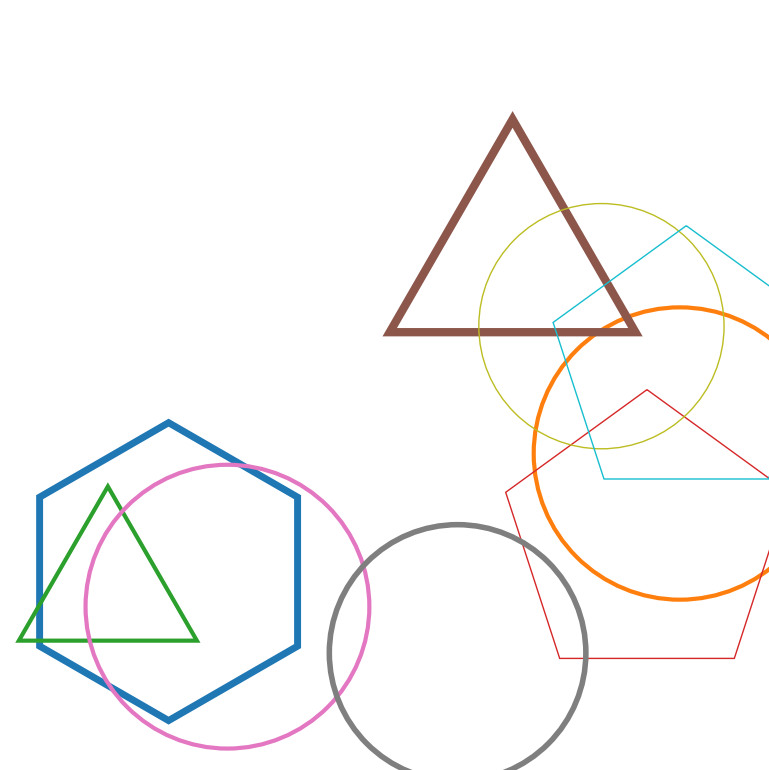[{"shape": "hexagon", "thickness": 2.5, "radius": 0.97, "center": [0.219, 0.258]}, {"shape": "circle", "thickness": 1.5, "radius": 0.95, "center": [0.883, 0.411]}, {"shape": "triangle", "thickness": 1.5, "radius": 0.67, "center": [0.14, 0.235]}, {"shape": "pentagon", "thickness": 0.5, "radius": 0.96, "center": [0.84, 0.301]}, {"shape": "triangle", "thickness": 3, "radius": 0.92, "center": [0.666, 0.661]}, {"shape": "circle", "thickness": 1.5, "radius": 0.92, "center": [0.295, 0.212]}, {"shape": "circle", "thickness": 2, "radius": 0.83, "center": [0.594, 0.152]}, {"shape": "circle", "thickness": 0.5, "radius": 0.8, "center": [0.781, 0.576]}, {"shape": "pentagon", "thickness": 0.5, "radius": 0.91, "center": [0.891, 0.525]}]